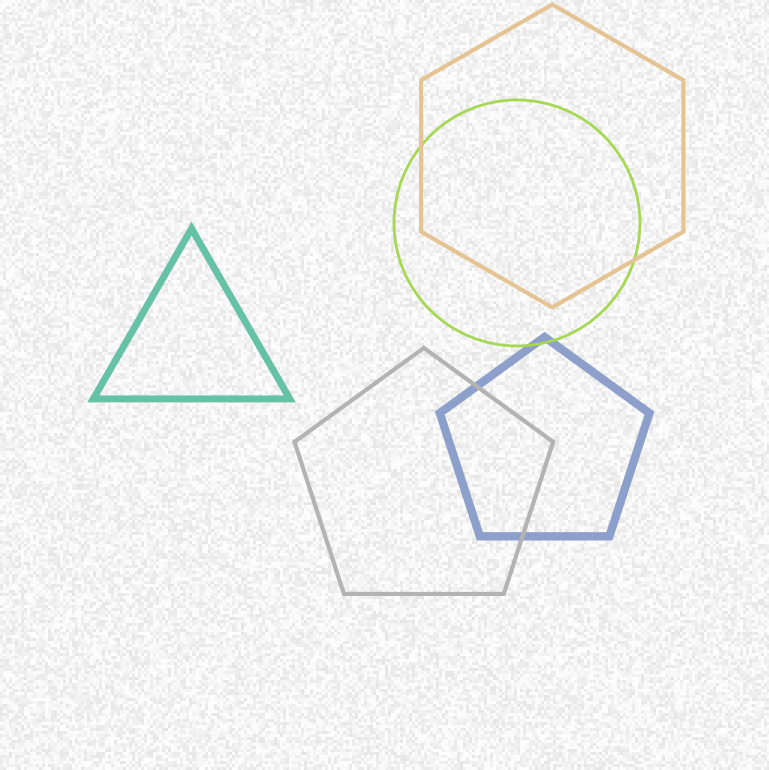[{"shape": "triangle", "thickness": 2.5, "radius": 0.74, "center": [0.249, 0.556]}, {"shape": "pentagon", "thickness": 3, "radius": 0.72, "center": [0.707, 0.419]}, {"shape": "circle", "thickness": 1, "radius": 0.8, "center": [0.671, 0.71]}, {"shape": "hexagon", "thickness": 1.5, "radius": 0.98, "center": [0.717, 0.797]}, {"shape": "pentagon", "thickness": 1.5, "radius": 0.88, "center": [0.55, 0.372]}]